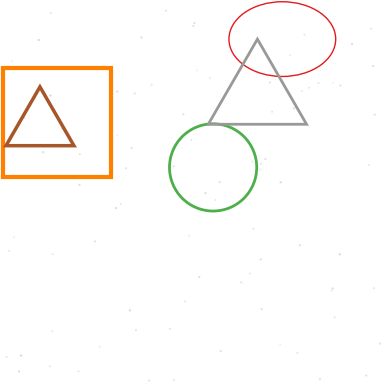[{"shape": "oval", "thickness": 1, "radius": 0.69, "center": [0.733, 0.898]}, {"shape": "circle", "thickness": 2, "radius": 0.57, "center": [0.554, 0.565]}, {"shape": "square", "thickness": 3, "radius": 0.7, "center": [0.148, 0.682]}, {"shape": "triangle", "thickness": 2.5, "radius": 0.51, "center": [0.104, 0.673]}, {"shape": "triangle", "thickness": 2, "radius": 0.74, "center": [0.669, 0.751]}]